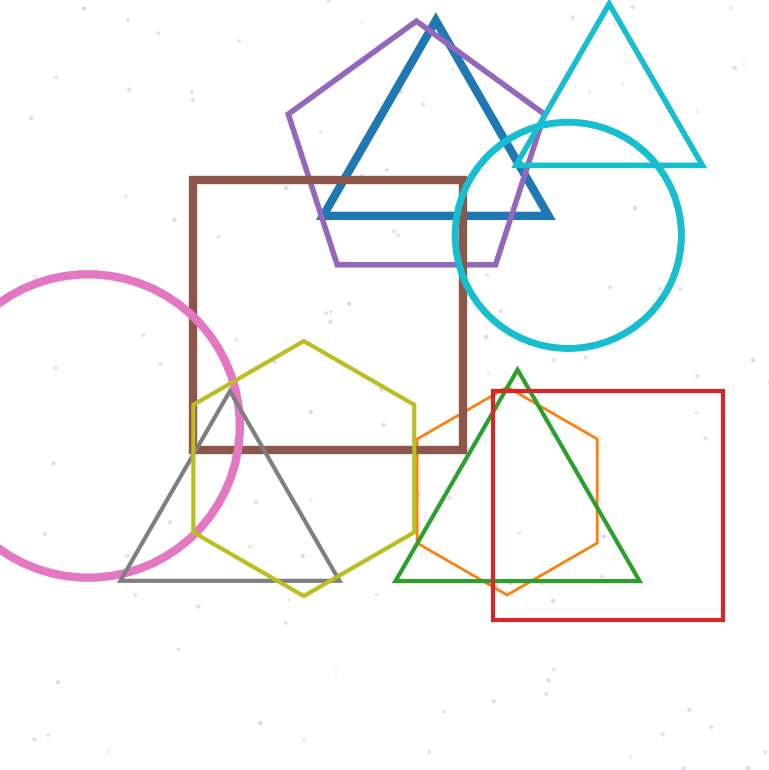[{"shape": "triangle", "thickness": 3, "radius": 0.85, "center": [0.566, 0.804]}, {"shape": "hexagon", "thickness": 1, "radius": 0.68, "center": [0.659, 0.362]}, {"shape": "triangle", "thickness": 1.5, "radius": 0.92, "center": [0.672, 0.337]}, {"shape": "square", "thickness": 1.5, "radius": 0.75, "center": [0.789, 0.343]}, {"shape": "pentagon", "thickness": 2, "radius": 0.87, "center": [0.541, 0.798]}, {"shape": "square", "thickness": 3, "radius": 0.88, "center": [0.426, 0.591]}, {"shape": "circle", "thickness": 3, "radius": 0.99, "center": [0.114, 0.447]}, {"shape": "triangle", "thickness": 1.5, "radius": 0.82, "center": [0.299, 0.328]}, {"shape": "hexagon", "thickness": 1.5, "radius": 0.83, "center": [0.395, 0.391]}, {"shape": "circle", "thickness": 2.5, "radius": 0.73, "center": [0.738, 0.694]}, {"shape": "triangle", "thickness": 2, "radius": 0.7, "center": [0.791, 0.855]}]